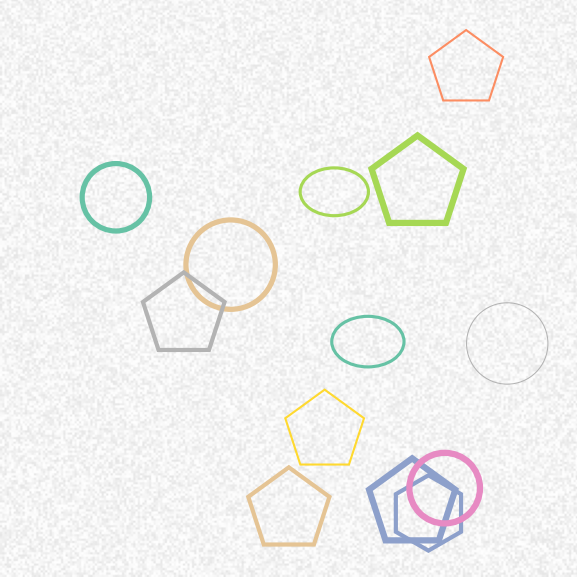[{"shape": "circle", "thickness": 2.5, "radius": 0.29, "center": [0.201, 0.658]}, {"shape": "oval", "thickness": 1.5, "radius": 0.31, "center": [0.637, 0.408]}, {"shape": "pentagon", "thickness": 1, "radius": 0.34, "center": [0.807, 0.88]}, {"shape": "hexagon", "thickness": 2, "radius": 0.33, "center": [0.742, 0.111]}, {"shape": "pentagon", "thickness": 3, "radius": 0.39, "center": [0.714, 0.127]}, {"shape": "circle", "thickness": 3, "radius": 0.31, "center": [0.77, 0.154]}, {"shape": "oval", "thickness": 1.5, "radius": 0.3, "center": [0.579, 0.667]}, {"shape": "pentagon", "thickness": 3, "radius": 0.42, "center": [0.723, 0.681]}, {"shape": "pentagon", "thickness": 1, "radius": 0.36, "center": [0.562, 0.253]}, {"shape": "circle", "thickness": 2.5, "radius": 0.39, "center": [0.399, 0.541]}, {"shape": "pentagon", "thickness": 2, "radius": 0.37, "center": [0.5, 0.116]}, {"shape": "circle", "thickness": 0.5, "radius": 0.35, "center": [0.878, 0.404]}, {"shape": "pentagon", "thickness": 2, "radius": 0.37, "center": [0.318, 0.453]}]